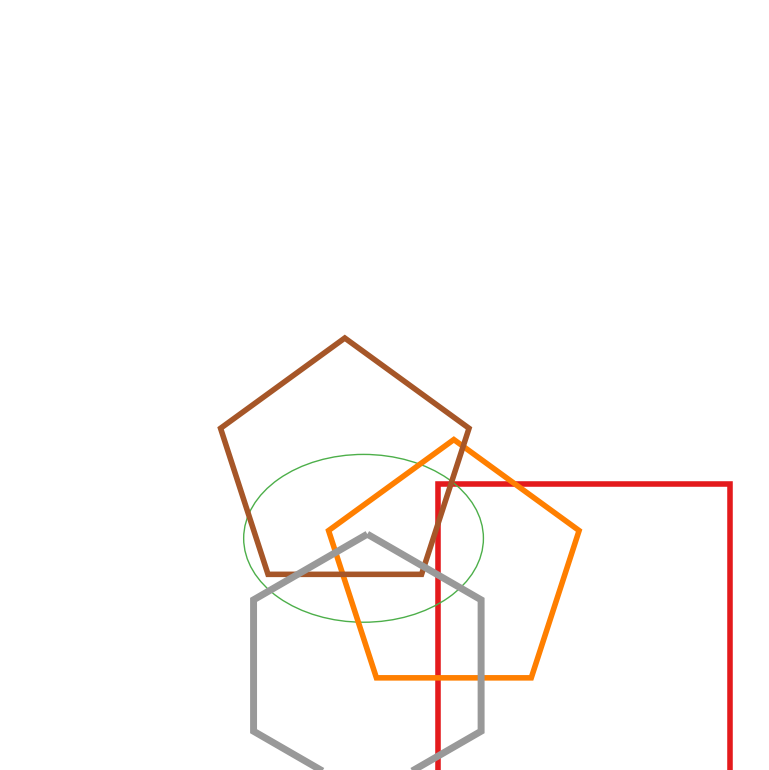[{"shape": "square", "thickness": 2, "radius": 0.95, "center": [0.759, 0.183]}, {"shape": "oval", "thickness": 0.5, "radius": 0.78, "center": [0.472, 0.301]}, {"shape": "pentagon", "thickness": 2, "radius": 0.86, "center": [0.589, 0.258]}, {"shape": "pentagon", "thickness": 2, "radius": 0.85, "center": [0.448, 0.391]}, {"shape": "hexagon", "thickness": 2.5, "radius": 0.85, "center": [0.477, 0.136]}]